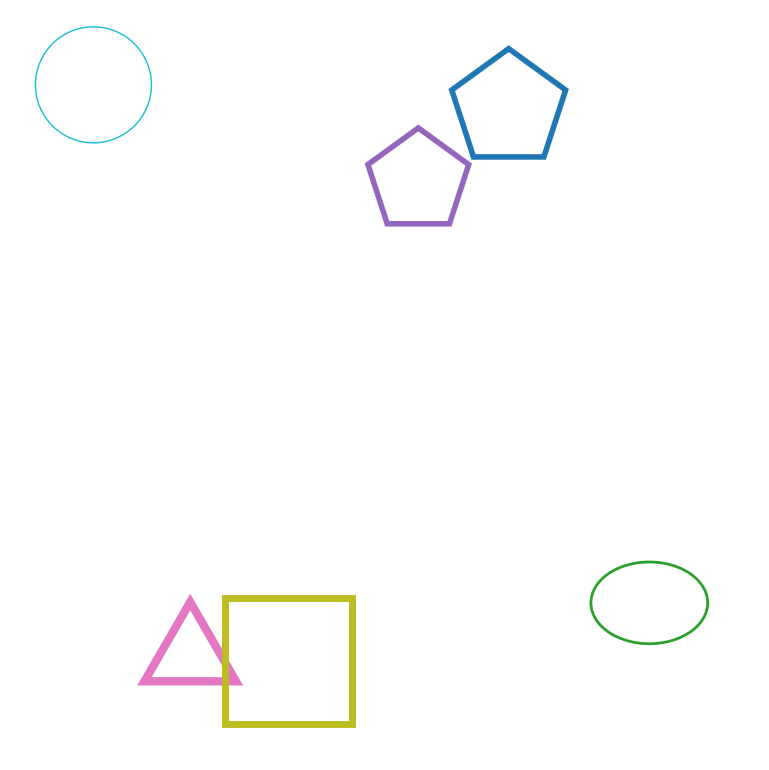[{"shape": "pentagon", "thickness": 2, "radius": 0.39, "center": [0.661, 0.859]}, {"shape": "oval", "thickness": 1, "radius": 0.38, "center": [0.843, 0.217]}, {"shape": "pentagon", "thickness": 2, "radius": 0.34, "center": [0.543, 0.765]}, {"shape": "triangle", "thickness": 3, "radius": 0.34, "center": [0.247, 0.149]}, {"shape": "square", "thickness": 2.5, "radius": 0.41, "center": [0.375, 0.142]}, {"shape": "circle", "thickness": 0.5, "radius": 0.38, "center": [0.121, 0.89]}]